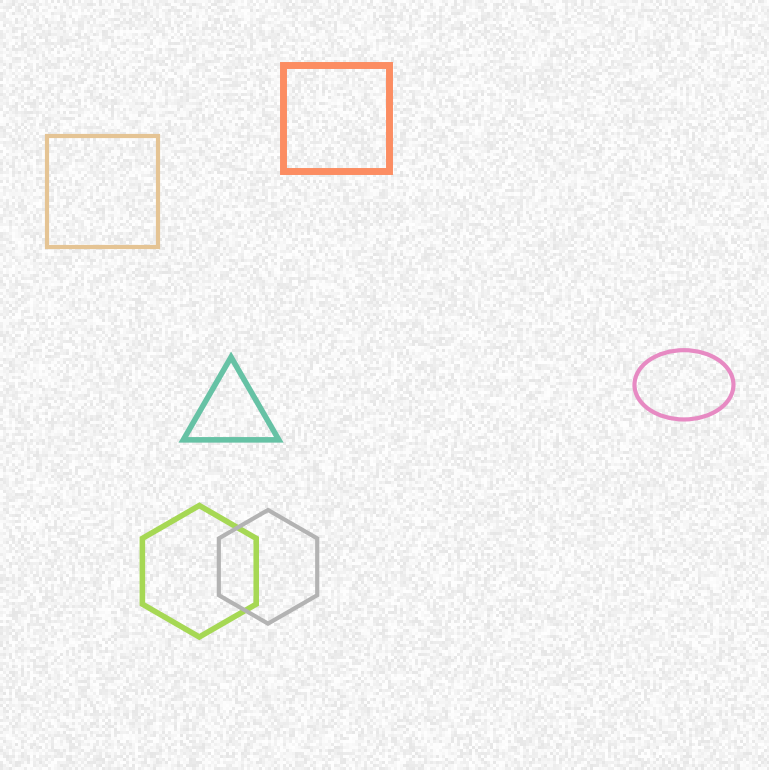[{"shape": "triangle", "thickness": 2, "radius": 0.36, "center": [0.3, 0.465]}, {"shape": "square", "thickness": 2.5, "radius": 0.34, "center": [0.436, 0.847]}, {"shape": "oval", "thickness": 1.5, "radius": 0.32, "center": [0.888, 0.5]}, {"shape": "hexagon", "thickness": 2, "radius": 0.43, "center": [0.259, 0.258]}, {"shape": "square", "thickness": 1.5, "radius": 0.36, "center": [0.133, 0.751]}, {"shape": "hexagon", "thickness": 1.5, "radius": 0.37, "center": [0.348, 0.264]}]